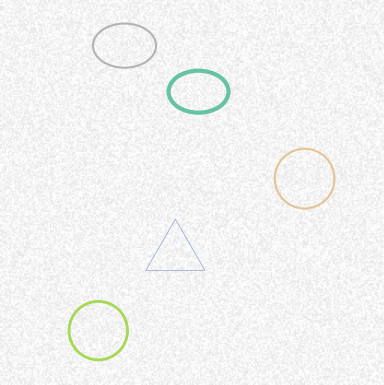[{"shape": "oval", "thickness": 3, "radius": 0.39, "center": [0.516, 0.762]}, {"shape": "triangle", "thickness": 0.5, "radius": 0.44, "center": [0.456, 0.342]}, {"shape": "circle", "thickness": 2, "radius": 0.38, "center": [0.255, 0.141]}, {"shape": "circle", "thickness": 1.5, "radius": 0.39, "center": [0.791, 0.536]}, {"shape": "oval", "thickness": 1.5, "radius": 0.41, "center": [0.323, 0.881]}]